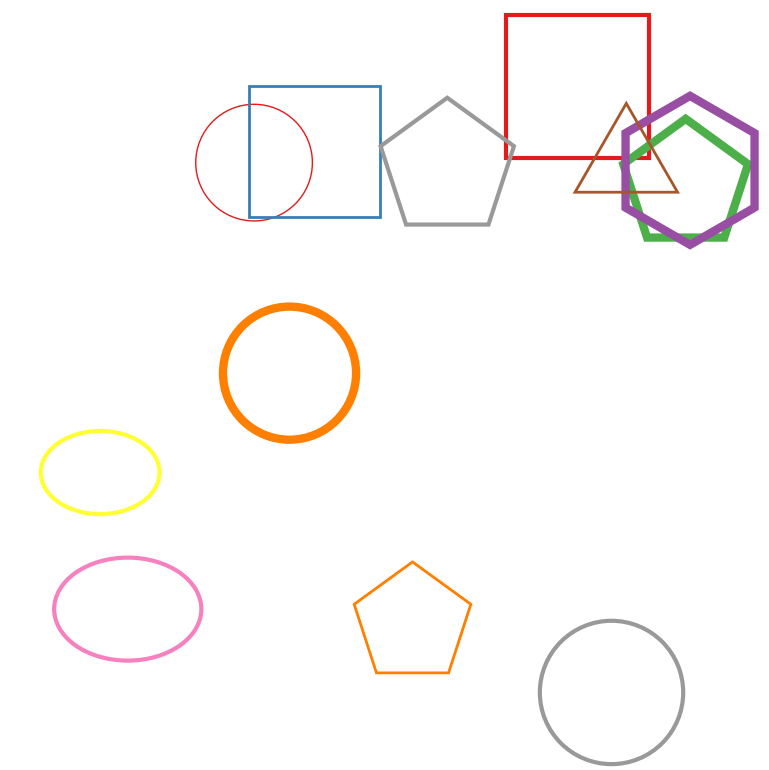[{"shape": "circle", "thickness": 0.5, "radius": 0.38, "center": [0.33, 0.789]}, {"shape": "square", "thickness": 1.5, "radius": 0.47, "center": [0.75, 0.888]}, {"shape": "square", "thickness": 1, "radius": 0.42, "center": [0.409, 0.804]}, {"shape": "pentagon", "thickness": 3, "radius": 0.43, "center": [0.89, 0.76]}, {"shape": "hexagon", "thickness": 3, "radius": 0.48, "center": [0.896, 0.779]}, {"shape": "circle", "thickness": 3, "radius": 0.43, "center": [0.376, 0.515]}, {"shape": "pentagon", "thickness": 1, "radius": 0.4, "center": [0.536, 0.191]}, {"shape": "oval", "thickness": 1.5, "radius": 0.39, "center": [0.13, 0.386]}, {"shape": "triangle", "thickness": 1, "radius": 0.38, "center": [0.813, 0.789]}, {"shape": "oval", "thickness": 1.5, "radius": 0.48, "center": [0.166, 0.209]}, {"shape": "pentagon", "thickness": 1.5, "radius": 0.46, "center": [0.581, 0.782]}, {"shape": "circle", "thickness": 1.5, "radius": 0.47, "center": [0.794, 0.101]}]